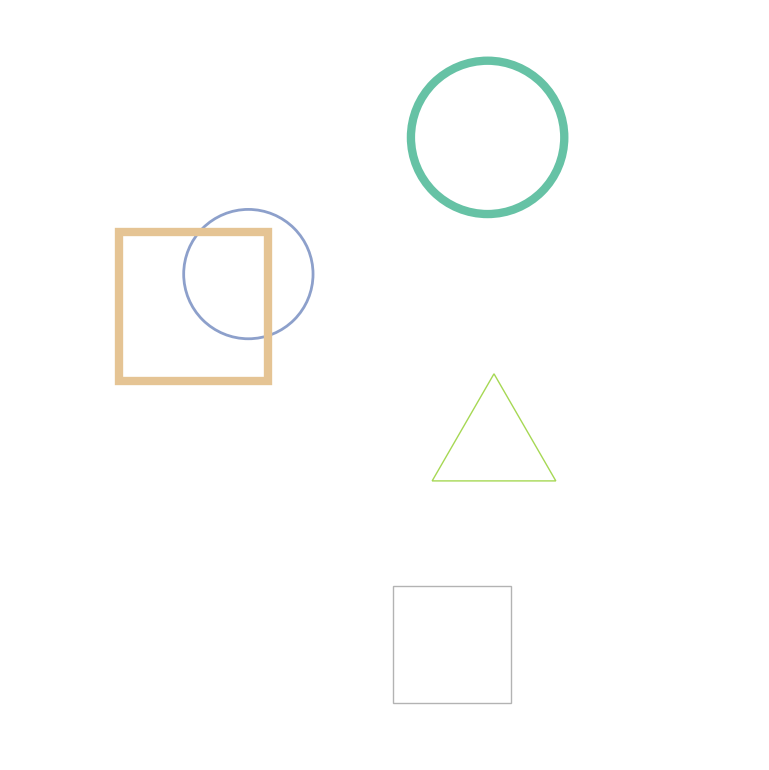[{"shape": "circle", "thickness": 3, "radius": 0.5, "center": [0.633, 0.822]}, {"shape": "circle", "thickness": 1, "radius": 0.42, "center": [0.323, 0.644]}, {"shape": "triangle", "thickness": 0.5, "radius": 0.46, "center": [0.642, 0.422]}, {"shape": "square", "thickness": 3, "radius": 0.48, "center": [0.251, 0.602]}, {"shape": "square", "thickness": 0.5, "radius": 0.38, "center": [0.587, 0.163]}]